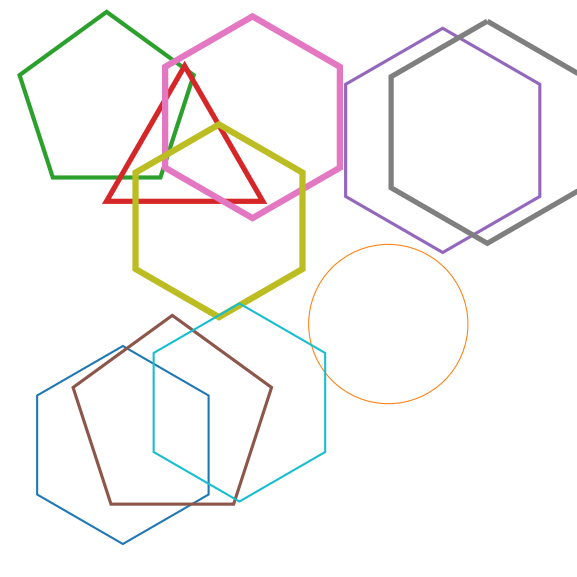[{"shape": "hexagon", "thickness": 1, "radius": 0.86, "center": [0.213, 0.229]}, {"shape": "circle", "thickness": 0.5, "radius": 0.69, "center": [0.672, 0.438]}, {"shape": "pentagon", "thickness": 2, "radius": 0.79, "center": [0.185, 0.82]}, {"shape": "triangle", "thickness": 2.5, "radius": 0.78, "center": [0.32, 0.729]}, {"shape": "hexagon", "thickness": 1.5, "radius": 0.97, "center": [0.767, 0.756]}, {"shape": "pentagon", "thickness": 1.5, "radius": 0.9, "center": [0.298, 0.272]}, {"shape": "hexagon", "thickness": 3, "radius": 0.87, "center": [0.437, 0.796]}, {"shape": "hexagon", "thickness": 2.5, "radius": 0.96, "center": [0.844, 0.77]}, {"shape": "hexagon", "thickness": 3, "radius": 0.83, "center": [0.379, 0.617]}, {"shape": "hexagon", "thickness": 1, "radius": 0.86, "center": [0.415, 0.302]}]